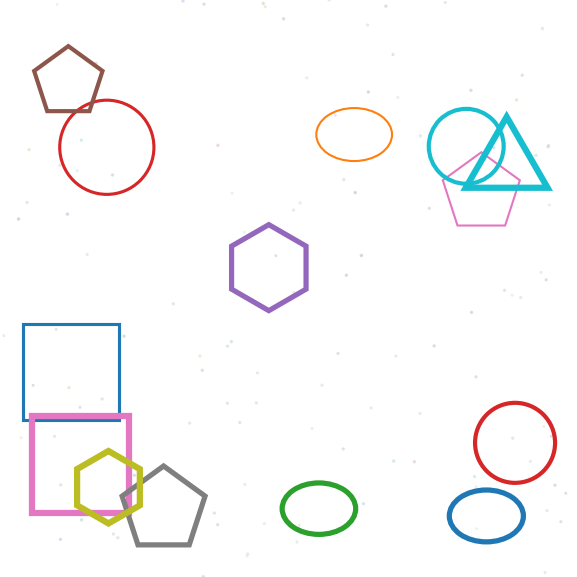[{"shape": "oval", "thickness": 2.5, "radius": 0.32, "center": [0.842, 0.106]}, {"shape": "square", "thickness": 1.5, "radius": 0.41, "center": [0.123, 0.355]}, {"shape": "oval", "thickness": 1, "radius": 0.33, "center": [0.613, 0.766]}, {"shape": "oval", "thickness": 2.5, "radius": 0.32, "center": [0.552, 0.118]}, {"shape": "circle", "thickness": 2, "radius": 0.35, "center": [0.892, 0.232]}, {"shape": "circle", "thickness": 1.5, "radius": 0.41, "center": [0.185, 0.744]}, {"shape": "hexagon", "thickness": 2.5, "radius": 0.37, "center": [0.465, 0.536]}, {"shape": "pentagon", "thickness": 2, "radius": 0.31, "center": [0.118, 0.857]}, {"shape": "square", "thickness": 3, "radius": 0.42, "center": [0.14, 0.195]}, {"shape": "pentagon", "thickness": 1, "radius": 0.35, "center": [0.833, 0.665]}, {"shape": "pentagon", "thickness": 2.5, "radius": 0.38, "center": [0.283, 0.117]}, {"shape": "hexagon", "thickness": 3, "radius": 0.31, "center": [0.188, 0.155]}, {"shape": "circle", "thickness": 2, "radius": 0.32, "center": [0.807, 0.746]}, {"shape": "triangle", "thickness": 3, "radius": 0.41, "center": [0.877, 0.715]}]